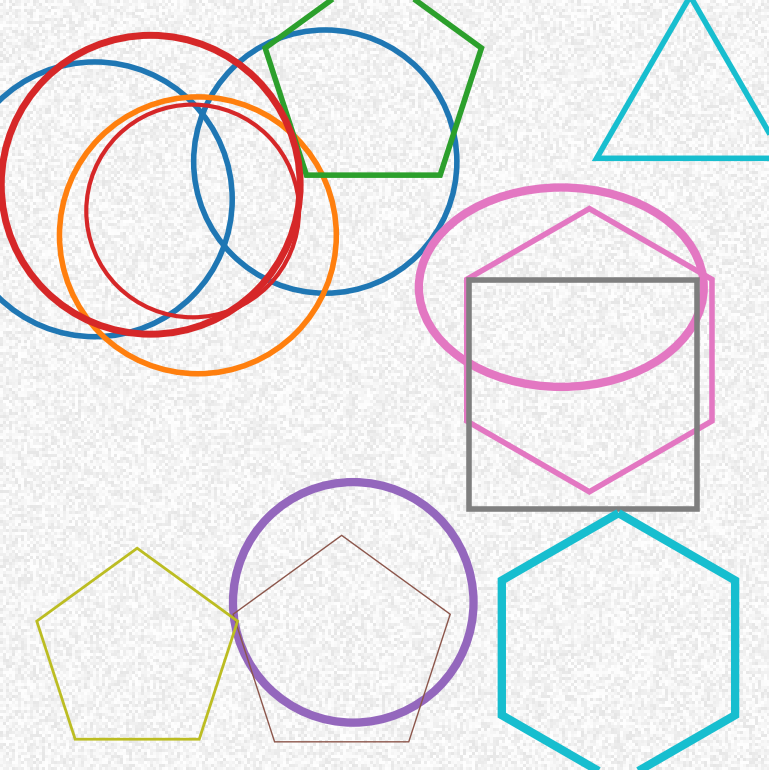[{"shape": "circle", "thickness": 2, "radius": 0.85, "center": [0.422, 0.79]}, {"shape": "circle", "thickness": 2, "radius": 0.89, "center": [0.123, 0.741]}, {"shape": "circle", "thickness": 2, "radius": 0.9, "center": [0.257, 0.694]}, {"shape": "pentagon", "thickness": 2, "radius": 0.74, "center": [0.485, 0.892]}, {"shape": "circle", "thickness": 2.5, "radius": 0.97, "center": [0.196, 0.76]}, {"shape": "circle", "thickness": 1.5, "radius": 0.69, "center": [0.25, 0.726]}, {"shape": "circle", "thickness": 3, "radius": 0.78, "center": [0.459, 0.218]}, {"shape": "pentagon", "thickness": 0.5, "radius": 0.74, "center": [0.444, 0.156]}, {"shape": "oval", "thickness": 3, "radius": 0.92, "center": [0.729, 0.627]}, {"shape": "hexagon", "thickness": 2, "radius": 0.92, "center": [0.765, 0.545]}, {"shape": "square", "thickness": 2, "radius": 0.74, "center": [0.757, 0.488]}, {"shape": "pentagon", "thickness": 1, "radius": 0.69, "center": [0.178, 0.151]}, {"shape": "triangle", "thickness": 2, "radius": 0.7, "center": [0.896, 0.865]}, {"shape": "hexagon", "thickness": 3, "radius": 0.87, "center": [0.803, 0.159]}]